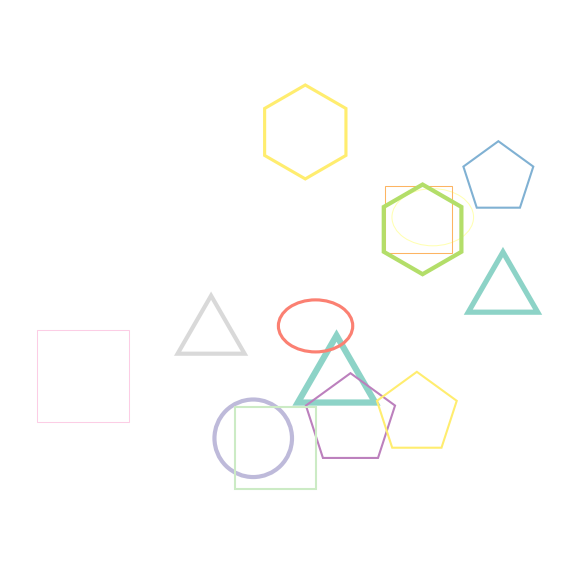[{"shape": "triangle", "thickness": 3, "radius": 0.39, "center": [0.583, 0.341]}, {"shape": "triangle", "thickness": 2.5, "radius": 0.35, "center": [0.871, 0.493]}, {"shape": "oval", "thickness": 0.5, "radius": 0.35, "center": [0.749, 0.623]}, {"shape": "circle", "thickness": 2, "radius": 0.34, "center": [0.438, 0.24]}, {"shape": "oval", "thickness": 1.5, "radius": 0.32, "center": [0.546, 0.435]}, {"shape": "pentagon", "thickness": 1, "radius": 0.32, "center": [0.863, 0.691]}, {"shape": "square", "thickness": 0.5, "radius": 0.29, "center": [0.725, 0.619]}, {"shape": "hexagon", "thickness": 2, "radius": 0.39, "center": [0.732, 0.602]}, {"shape": "square", "thickness": 0.5, "radius": 0.4, "center": [0.144, 0.348]}, {"shape": "triangle", "thickness": 2, "radius": 0.33, "center": [0.366, 0.42]}, {"shape": "pentagon", "thickness": 1, "radius": 0.41, "center": [0.607, 0.272]}, {"shape": "square", "thickness": 1, "radius": 0.35, "center": [0.477, 0.223]}, {"shape": "hexagon", "thickness": 1.5, "radius": 0.41, "center": [0.529, 0.771]}, {"shape": "pentagon", "thickness": 1, "radius": 0.36, "center": [0.722, 0.283]}]